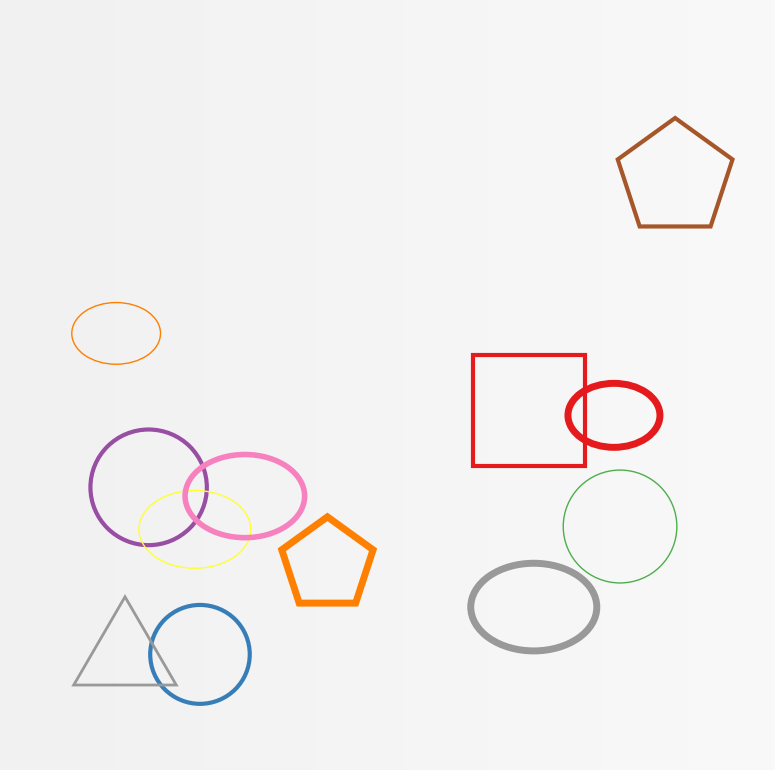[{"shape": "oval", "thickness": 2.5, "radius": 0.3, "center": [0.792, 0.461]}, {"shape": "square", "thickness": 1.5, "radius": 0.36, "center": [0.683, 0.467]}, {"shape": "circle", "thickness": 1.5, "radius": 0.32, "center": [0.258, 0.15]}, {"shape": "circle", "thickness": 0.5, "radius": 0.37, "center": [0.8, 0.316]}, {"shape": "circle", "thickness": 1.5, "radius": 0.38, "center": [0.192, 0.367]}, {"shape": "oval", "thickness": 0.5, "radius": 0.29, "center": [0.15, 0.567]}, {"shape": "pentagon", "thickness": 2.5, "radius": 0.31, "center": [0.422, 0.267]}, {"shape": "oval", "thickness": 0.5, "radius": 0.36, "center": [0.251, 0.312]}, {"shape": "pentagon", "thickness": 1.5, "radius": 0.39, "center": [0.871, 0.769]}, {"shape": "oval", "thickness": 2, "radius": 0.39, "center": [0.316, 0.356]}, {"shape": "oval", "thickness": 2.5, "radius": 0.41, "center": [0.689, 0.212]}, {"shape": "triangle", "thickness": 1, "radius": 0.38, "center": [0.161, 0.149]}]